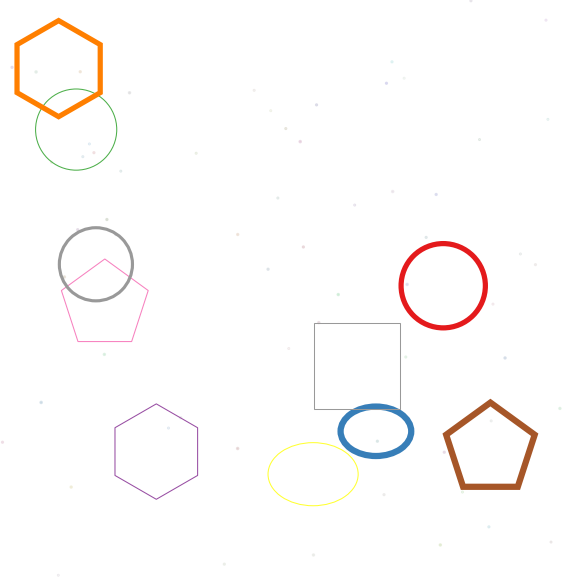[{"shape": "circle", "thickness": 2.5, "radius": 0.36, "center": [0.768, 0.504]}, {"shape": "oval", "thickness": 3, "radius": 0.31, "center": [0.651, 0.252]}, {"shape": "circle", "thickness": 0.5, "radius": 0.35, "center": [0.132, 0.775]}, {"shape": "hexagon", "thickness": 0.5, "radius": 0.41, "center": [0.271, 0.217]}, {"shape": "hexagon", "thickness": 2.5, "radius": 0.42, "center": [0.102, 0.88]}, {"shape": "oval", "thickness": 0.5, "radius": 0.39, "center": [0.542, 0.178]}, {"shape": "pentagon", "thickness": 3, "radius": 0.4, "center": [0.849, 0.221]}, {"shape": "pentagon", "thickness": 0.5, "radius": 0.4, "center": [0.181, 0.472]}, {"shape": "square", "thickness": 0.5, "radius": 0.37, "center": [0.619, 0.366]}, {"shape": "circle", "thickness": 1.5, "radius": 0.32, "center": [0.166, 0.541]}]